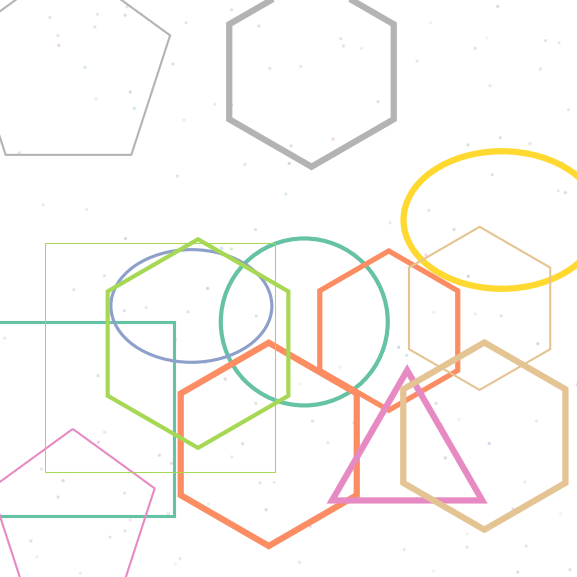[{"shape": "circle", "thickness": 2, "radius": 0.72, "center": [0.527, 0.442]}, {"shape": "square", "thickness": 1.5, "radius": 0.84, "center": [0.133, 0.273]}, {"shape": "hexagon", "thickness": 2.5, "radius": 0.69, "center": [0.673, 0.427]}, {"shape": "hexagon", "thickness": 3, "radius": 0.88, "center": [0.465, 0.23]}, {"shape": "oval", "thickness": 1.5, "radius": 0.7, "center": [0.331, 0.469]}, {"shape": "triangle", "thickness": 3, "radius": 0.75, "center": [0.705, 0.208]}, {"shape": "pentagon", "thickness": 1, "radius": 0.75, "center": [0.126, 0.107]}, {"shape": "hexagon", "thickness": 2, "radius": 0.9, "center": [0.343, 0.404]}, {"shape": "square", "thickness": 0.5, "radius": 0.99, "center": [0.277, 0.38]}, {"shape": "oval", "thickness": 3, "radius": 0.85, "center": [0.869, 0.618]}, {"shape": "hexagon", "thickness": 1, "radius": 0.71, "center": [0.831, 0.465]}, {"shape": "hexagon", "thickness": 3, "radius": 0.81, "center": [0.839, 0.244]}, {"shape": "hexagon", "thickness": 3, "radius": 0.82, "center": [0.539, 0.875]}, {"shape": "pentagon", "thickness": 1, "radius": 0.93, "center": [0.119, 0.881]}]